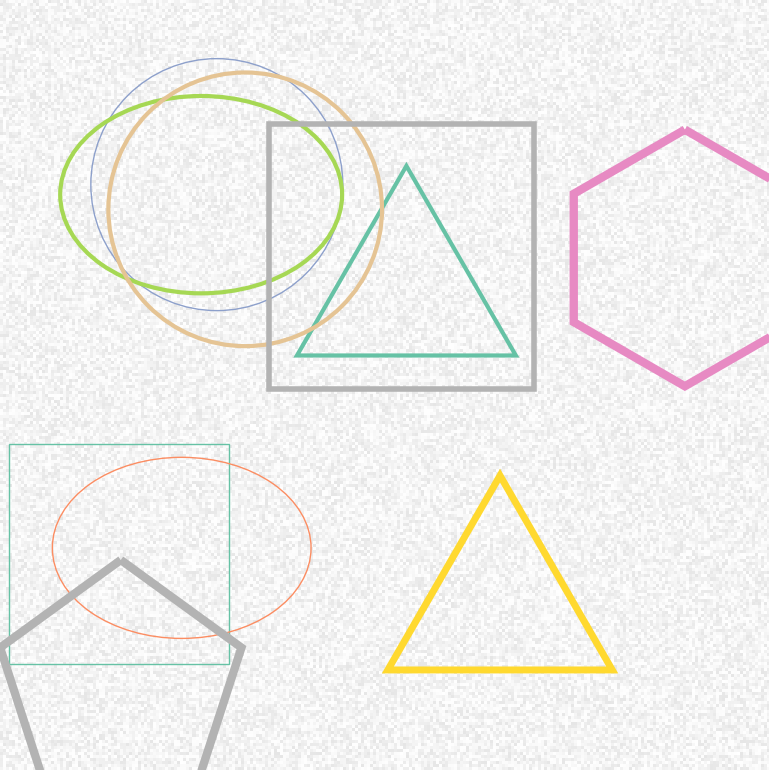[{"shape": "square", "thickness": 0.5, "radius": 0.71, "center": [0.154, 0.281]}, {"shape": "triangle", "thickness": 1.5, "radius": 0.82, "center": [0.528, 0.62]}, {"shape": "oval", "thickness": 0.5, "radius": 0.84, "center": [0.236, 0.288]}, {"shape": "circle", "thickness": 0.5, "radius": 0.82, "center": [0.282, 0.76]}, {"shape": "hexagon", "thickness": 3, "radius": 0.83, "center": [0.889, 0.665]}, {"shape": "oval", "thickness": 1.5, "radius": 0.92, "center": [0.261, 0.747]}, {"shape": "triangle", "thickness": 2.5, "radius": 0.84, "center": [0.649, 0.214]}, {"shape": "circle", "thickness": 1.5, "radius": 0.89, "center": [0.318, 0.728]}, {"shape": "square", "thickness": 2, "radius": 0.86, "center": [0.521, 0.667]}, {"shape": "pentagon", "thickness": 3, "radius": 0.82, "center": [0.157, 0.108]}]